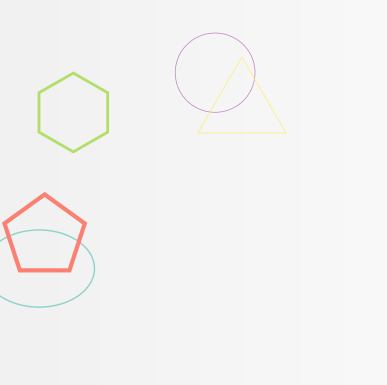[{"shape": "oval", "thickness": 1, "radius": 0.72, "center": [0.101, 0.302]}, {"shape": "pentagon", "thickness": 3, "radius": 0.54, "center": [0.115, 0.386]}, {"shape": "hexagon", "thickness": 2, "radius": 0.51, "center": [0.189, 0.708]}, {"shape": "circle", "thickness": 0.5, "radius": 0.51, "center": [0.555, 0.811]}, {"shape": "triangle", "thickness": 0.5, "radius": 0.66, "center": [0.624, 0.72]}]